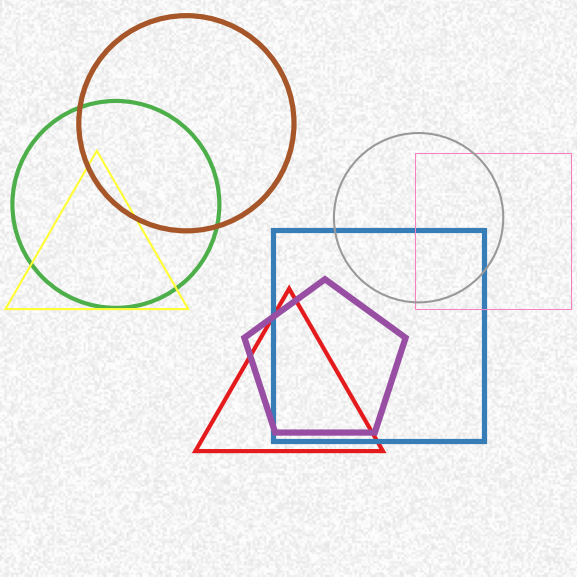[{"shape": "triangle", "thickness": 2, "radius": 0.94, "center": [0.501, 0.312]}, {"shape": "square", "thickness": 2.5, "radius": 0.91, "center": [0.655, 0.418]}, {"shape": "circle", "thickness": 2, "radius": 0.9, "center": [0.201, 0.645]}, {"shape": "pentagon", "thickness": 3, "radius": 0.73, "center": [0.563, 0.369]}, {"shape": "triangle", "thickness": 1, "radius": 0.91, "center": [0.168, 0.555]}, {"shape": "circle", "thickness": 2.5, "radius": 0.93, "center": [0.323, 0.786]}, {"shape": "square", "thickness": 0.5, "radius": 0.68, "center": [0.854, 0.599]}, {"shape": "circle", "thickness": 1, "radius": 0.73, "center": [0.725, 0.622]}]